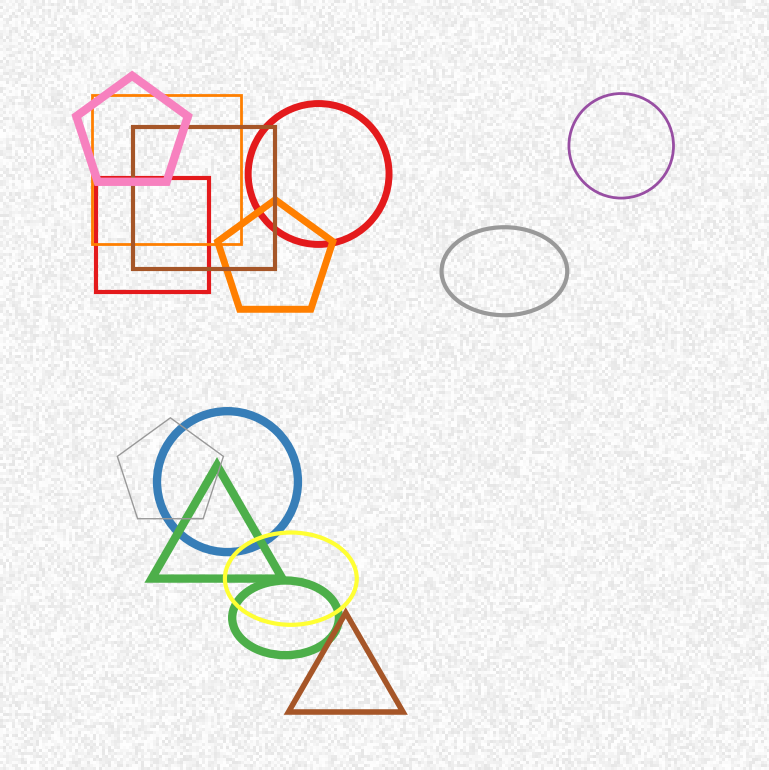[{"shape": "circle", "thickness": 2.5, "radius": 0.46, "center": [0.414, 0.774]}, {"shape": "square", "thickness": 1.5, "radius": 0.37, "center": [0.198, 0.695]}, {"shape": "circle", "thickness": 3, "radius": 0.46, "center": [0.295, 0.374]}, {"shape": "oval", "thickness": 3, "radius": 0.35, "center": [0.371, 0.198]}, {"shape": "triangle", "thickness": 3, "radius": 0.49, "center": [0.282, 0.298]}, {"shape": "circle", "thickness": 1, "radius": 0.34, "center": [0.807, 0.811]}, {"shape": "pentagon", "thickness": 2.5, "radius": 0.39, "center": [0.357, 0.662]}, {"shape": "square", "thickness": 1, "radius": 0.48, "center": [0.216, 0.78]}, {"shape": "oval", "thickness": 1.5, "radius": 0.43, "center": [0.378, 0.248]}, {"shape": "square", "thickness": 1.5, "radius": 0.46, "center": [0.265, 0.742]}, {"shape": "triangle", "thickness": 2, "radius": 0.43, "center": [0.449, 0.118]}, {"shape": "pentagon", "thickness": 3, "radius": 0.38, "center": [0.172, 0.826]}, {"shape": "pentagon", "thickness": 0.5, "radius": 0.36, "center": [0.221, 0.385]}, {"shape": "oval", "thickness": 1.5, "radius": 0.41, "center": [0.655, 0.648]}]